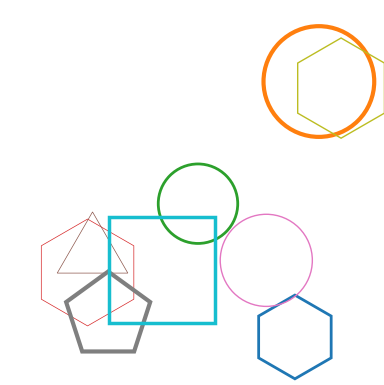[{"shape": "hexagon", "thickness": 2, "radius": 0.54, "center": [0.766, 0.125]}, {"shape": "circle", "thickness": 3, "radius": 0.72, "center": [0.828, 0.788]}, {"shape": "circle", "thickness": 2, "radius": 0.52, "center": [0.514, 0.471]}, {"shape": "hexagon", "thickness": 0.5, "radius": 0.69, "center": [0.227, 0.292]}, {"shape": "triangle", "thickness": 0.5, "radius": 0.53, "center": [0.24, 0.344]}, {"shape": "circle", "thickness": 1, "radius": 0.6, "center": [0.692, 0.324]}, {"shape": "pentagon", "thickness": 3, "radius": 0.57, "center": [0.281, 0.18]}, {"shape": "hexagon", "thickness": 1, "radius": 0.65, "center": [0.886, 0.771]}, {"shape": "square", "thickness": 2.5, "radius": 0.69, "center": [0.421, 0.299]}]